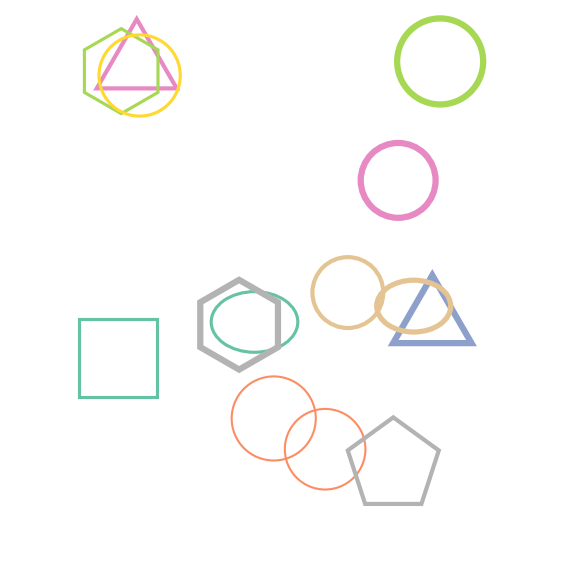[{"shape": "square", "thickness": 1.5, "radius": 0.34, "center": [0.204, 0.379]}, {"shape": "oval", "thickness": 1.5, "radius": 0.37, "center": [0.441, 0.442]}, {"shape": "circle", "thickness": 1, "radius": 0.35, "center": [0.563, 0.221]}, {"shape": "circle", "thickness": 1, "radius": 0.36, "center": [0.474, 0.275]}, {"shape": "triangle", "thickness": 3, "radius": 0.39, "center": [0.749, 0.444]}, {"shape": "circle", "thickness": 3, "radius": 0.32, "center": [0.689, 0.687]}, {"shape": "triangle", "thickness": 2, "radius": 0.4, "center": [0.237, 0.886]}, {"shape": "hexagon", "thickness": 1.5, "radius": 0.37, "center": [0.21, 0.876]}, {"shape": "circle", "thickness": 3, "radius": 0.37, "center": [0.762, 0.893]}, {"shape": "circle", "thickness": 1.5, "radius": 0.35, "center": [0.242, 0.868]}, {"shape": "oval", "thickness": 2.5, "radius": 0.32, "center": [0.716, 0.469]}, {"shape": "circle", "thickness": 2, "radius": 0.31, "center": [0.602, 0.493]}, {"shape": "pentagon", "thickness": 2, "radius": 0.41, "center": [0.681, 0.194]}, {"shape": "hexagon", "thickness": 3, "radius": 0.39, "center": [0.414, 0.437]}]